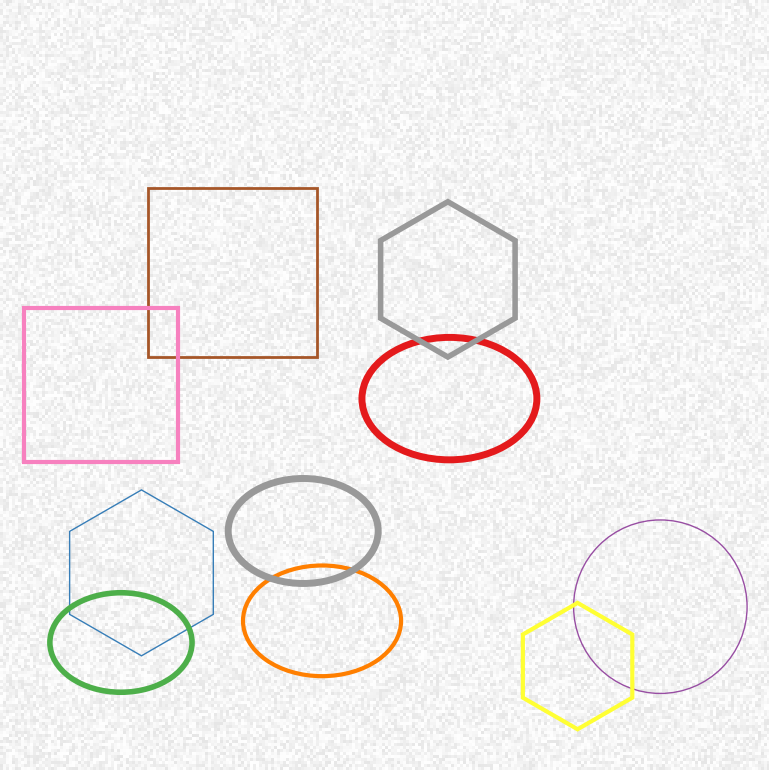[{"shape": "oval", "thickness": 2.5, "radius": 0.57, "center": [0.584, 0.482]}, {"shape": "hexagon", "thickness": 0.5, "radius": 0.54, "center": [0.184, 0.256]}, {"shape": "oval", "thickness": 2, "radius": 0.46, "center": [0.157, 0.166]}, {"shape": "circle", "thickness": 0.5, "radius": 0.56, "center": [0.858, 0.212]}, {"shape": "oval", "thickness": 1.5, "radius": 0.51, "center": [0.418, 0.194]}, {"shape": "hexagon", "thickness": 1.5, "radius": 0.41, "center": [0.75, 0.135]}, {"shape": "square", "thickness": 1, "radius": 0.55, "center": [0.302, 0.646]}, {"shape": "square", "thickness": 1.5, "radius": 0.5, "center": [0.131, 0.5]}, {"shape": "hexagon", "thickness": 2, "radius": 0.5, "center": [0.582, 0.637]}, {"shape": "oval", "thickness": 2.5, "radius": 0.49, "center": [0.394, 0.31]}]